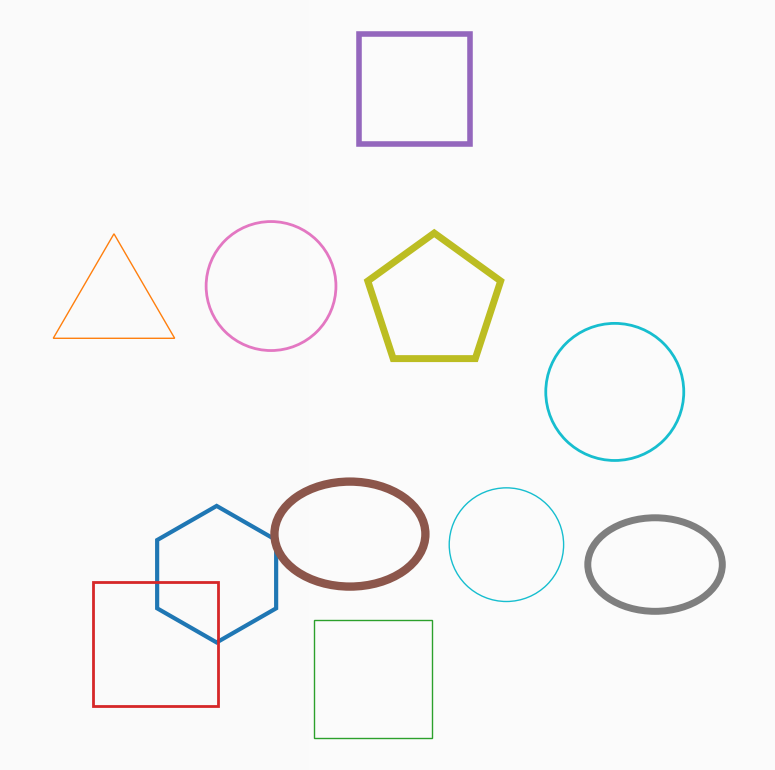[{"shape": "hexagon", "thickness": 1.5, "radius": 0.44, "center": [0.28, 0.254]}, {"shape": "triangle", "thickness": 0.5, "radius": 0.45, "center": [0.147, 0.606]}, {"shape": "square", "thickness": 0.5, "radius": 0.38, "center": [0.481, 0.118]}, {"shape": "square", "thickness": 1, "radius": 0.4, "center": [0.2, 0.163]}, {"shape": "square", "thickness": 2, "radius": 0.36, "center": [0.534, 0.885]}, {"shape": "oval", "thickness": 3, "radius": 0.49, "center": [0.452, 0.306]}, {"shape": "circle", "thickness": 1, "radius": 0.42, "center": [0.35, 0.629]}, {"shape": "oval", "thickness": 2.5, "radius": 0.43, "center": [0.845, 0.267]}, {"shape": "pentagon", "thickness": 2.5, "radius": 0.45, "center": [0.56, 0.607]}, {"shape": "circle", "thickness": 0.5, "radius": 0.37, "center": [0.653, 0.293]}, {"shape": "circle", "thickness": 1, "radius": 0.45, "center": [0.793, 0.491]}]